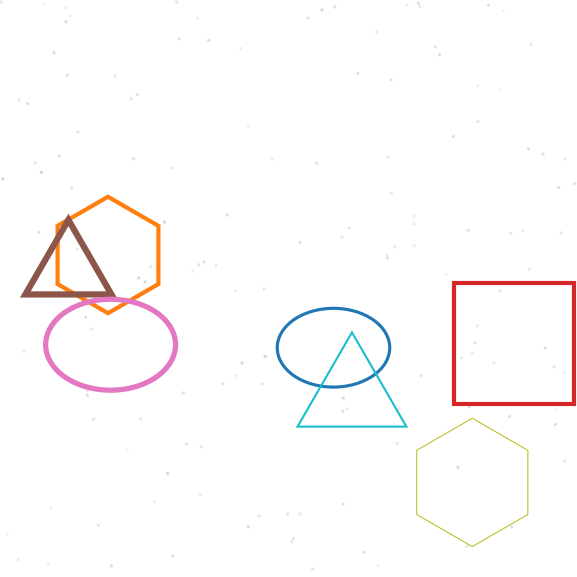[{"shape": "oval", "thickness": 1.5, "radius": 0.49, "center": [0.577, 0.397]}, {"shape": "hexagon", "thickness": 2, "radius": 0.5, "center": [0.187, 0.558]}, {"shape": "square", "thickness": 2, "radius": 0.52, "center": [0.89, 0.405]}, {"shape": "triangle", "thickness": 3, "radius": 0.43, "center": [0.118, 0.532]}, {"shape": "oval", "thickness": 2.5, "radius": 0.56, "center": [0.192, 0.402]}, {"shape": "hexagon", "thickness": 0.5, "radius": 0.56, "center": [0.818, 0.164]}, {"shape": "triangle", "thickness": 1, "radius": 0.54, "center": [0.609, 0.315]}]